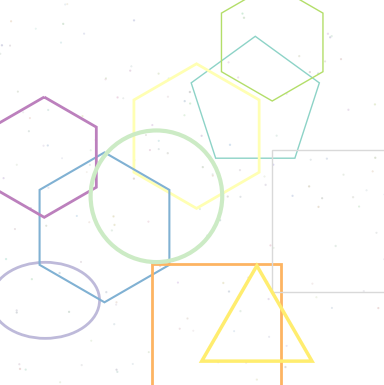[{"shape": "pentagon", "thickness": 1, "radius": 0.88, "center": [0.663, 0.731]}, {"shape": "hexagon", "thickness": 2, "radius": 0.94, "center": [0.51, 0.647]}, {"shape": "oval", "thickness": 2, "radius": 0.71, "center": [0.117, 0.22]}, {"shape": "hexagon", "thickness": 1.5, "radius": 0.97, "center": [0.271, 0.409]}, {"shape": "square", "thickness": 2, "radius": 0.83, "center": [0.563, 0.149]}, {"shape": "hexagon", "thickness": 1, "radius": 0.76, "center": [0.707, 0.89]}, {"shape": "square", "thickness": 1, "radius": 0.92, "center": [0.892, 0.427]}, {"shape": "hexagon", "thickness": 2, "radius": 0.78, "center": [0.115, 0.592]}, {"shape": "circle", "thickness": 3, "radius": 0.85, "center": [0.406, 0.49]}, {"shape": "triangle", "thickness": 2.5, "radius": 0.83, "center": [0.667, 0.145]}]